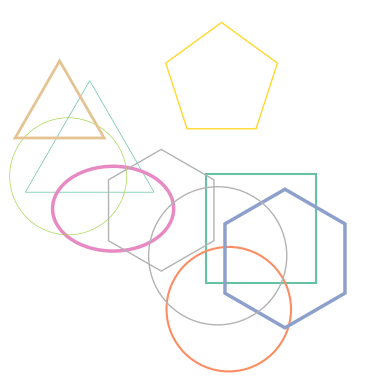[{"shape": "square", "thickness": 1.5, "radius": 0.71, "center": [0.678, 0.407]}, {"shape": "triangle", "thickness": 0.5, "radius": 0.97, "center": [0.233, 0.597]}, {"shape": "circle", "thickness": 1.5, "radius": 0.81, "center": [0.594, 0.197]}, {"shape": "hexagon", "thickness": 2.5, "radius": 0.9, "center": [0.74, 0.328]}, {"shape": "oval", "thickness": 2.5, "radius": 0.79, "center": [0.294, 0.458]}, {"shape": "circle", "thickness": 0.5, "radius": 0.76, "center": [0.177, 0.542]}, {"shape": "pentagon", "thickness": 1, "radius": 0.76, "center": [0.576, 0.789]}, {"shape": "triangle", "thickness": 2, "radius": 0.67, "center": [0.155, 0.708]}, {"shape": "hexagon", "thickness": 1, "radius": 0.79, "center": [0.419, 0.454]}, {"shape": "circle", "thickness": 1, "radius": 0.9, "center": [0.565, 0.336]}]